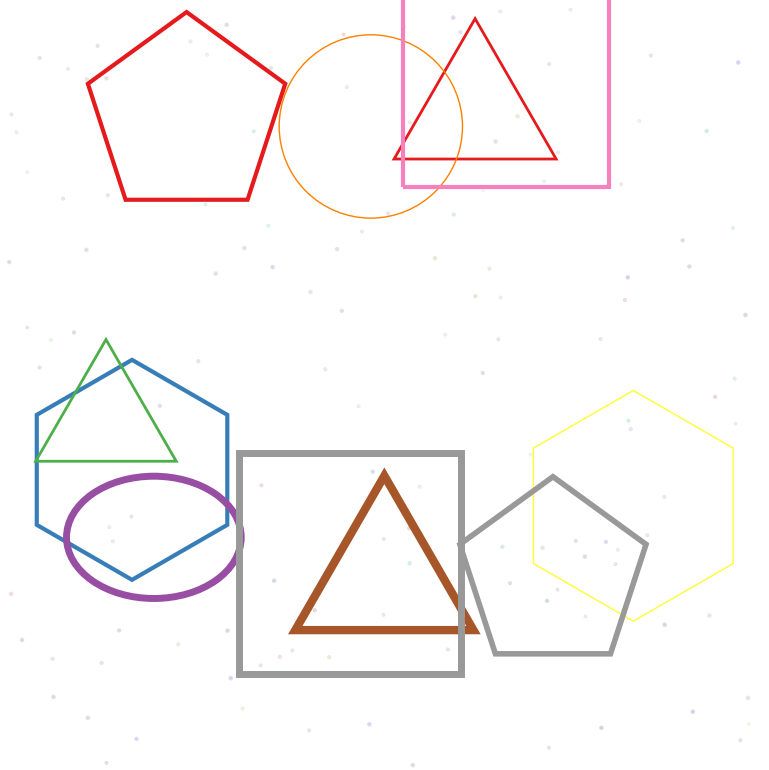[{"shape": "pentagon", "thickness": 1.5, "radius": 0.67, "center": [0.242, 0.85]}, {"shape": "triangle", "thickness": 1, "radius": 0.61, "center": [0.617, 0.854]}, {"shape": "hexagon", "thickness": 1.5, "radius": 0.71, "center": [0.171, 0.39]}, {"shape": "triangle", "thickness": 1, "radius": 0.53, "center": [0.138, 0.454]}, {"shape": "oval", "thickness": 2.5, "radius": 0.57, "center": [0.2, 0.302]}, {"shape": "circle", "thickness": 0.5, "radius": 0.6, "center": [0.482, 0.836]}, {"shape": "hexagon", "thickness": 0.5, "radius": 0.75, "center": [0.822, 0.343]}, {"shape": "triangle", "thickness": 3, "radius": 0.67, "center": [0.499, 0.248]}, {"shape": "square", "thickness": 1.5, "radius": 0.67, "center": [0.657, 0.892]}, {"shape": "pentagon", "thickness": 2, "radius": 0.64, "center": [0.718, 0.254]}, {"shape": "square", "thickness": 2.5, "radius": 0.72, "center": [0.454, 0.268]}]